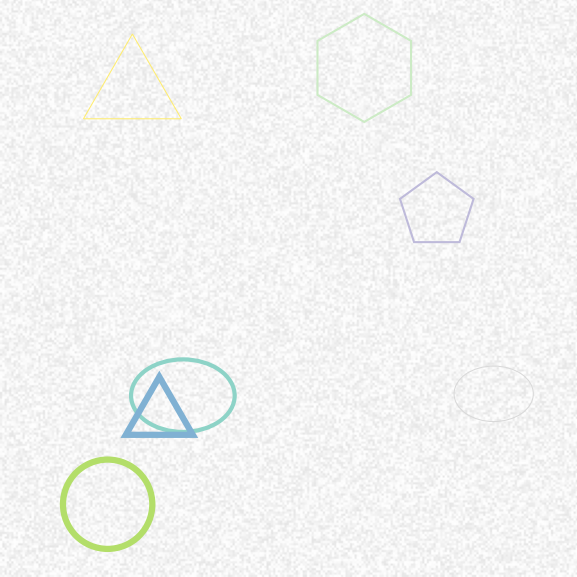[{"shape": "oval", "thickness": 2, "radius": 0.45, "center": [0.317, 0.314]}, {"shape": "pentagon", "thickness": 1, "radius": 0.33, "center": [0.756, 0.634]}, {"shape": "triangle", "thickness": 3, "radius": 0.33, "center": [0.276, 0.28]}, {"shape": "circle", "thickness": 3, "radius": 0.39, "center": [0.186, 0.126]}, {"shape": "oval", "thickness": 0.5, "radius": 0.34, "center": [0.855, 0.317]}, {"shape": "hexagon", "thickness": 1, "radius": 0.47, "center": [0.631, 0.882]}, {"shape": "triangle", "thickness": 0.5, "radius": 0.49, "center": [0.229, 0.842]}]